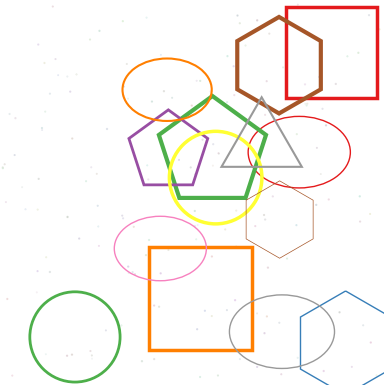[{"shape": "oval", "thickness": 1, "radius": 0.66, "center": [0.777, 0.605]}, {"shape": "square", "thickness": 2.5, "radius": 0.59, "center": [0.86, 0.864]}, {"shape": "hexagon", "thickness": 1, "radius": 0.68, "center": [0.898, 0.109]}, {"shape": "pentagon", "thickness": 3, "radius": 0.73, "center": [0.552, 0.604]}, {"shape": "circle", "thickness": 2, "radius": 0.59, "center": [0.195, 0.125]}, {"shape": "pentagon", "thickness": 2, "radius": 0.54, "center": [0.437, 0.607]}, {"shape": "oval", "thickness": 1.5, "radius": 0.58, "center": [0.434, 0.767]}, {"shape": "square", "thickness": 2.5, "radius": 0.67, "center": [0.521, 0.225]}, {"shape": "circle", "thickness": 2.5, "radius": 0.6, "center": [0.56, 0.539]}, {"shape": "hexagon", "thickness": 0.5, "radius": 0.5, "center": [0.726, 0.43]}, {"shape": "hexagon", "thickness": 3, "radius": 0.63, "center": [0.725, 0.831]}, {"shape": "oval", "thickness": 1, "radius": 0.6, "center": [0.416, 0.355]}, {"shape": "triangle", "thickness": 1.5, "radius": 0.6, "center": [0.68, 0.627]}, {"shape": "oval", "thickness": 1, "radius": 0.68, "center": [0.732, 0.139]}]